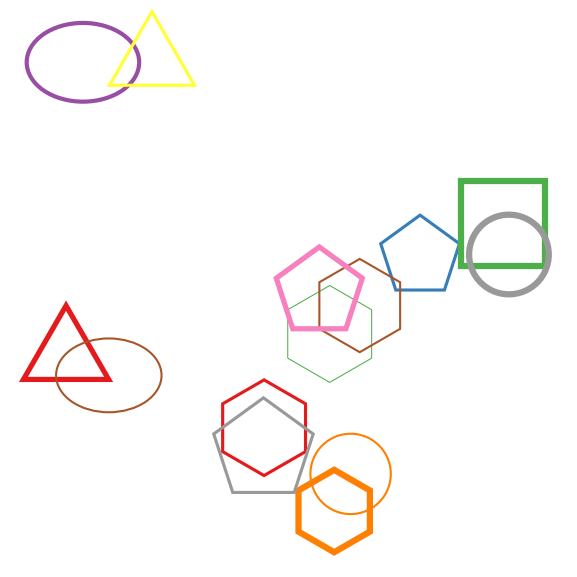[{"shape": "hexagon", "thickness": 1.5, "radius": 0.41, "center": [0.457, 0.258]}, {"shape": "triangle", "thickness": 2.5, "radius": 0.43, "center": [0.114, 0.385]}, {"shape": "pentagon", "thickness": 1.5, "radius": 0.36, "center": [0.727, 0.555]}, {"shape": "hexagon", "thickness": 0.5, "radius": 0.42, "center": [0.571, 0.421]}, {"shape": "square", "thickness": 3, "radius": 0.37, "center": [0.871, 0.612]}, {"shape": "oval", "thickness": 2, "radius": 0.49, "center": [0.144, 0.891]}, {"shape": "hexagon", "thickness": 3, "radius": 0.36, "center": [0.579, 0.114]}, {"shape": "circle", "thickness": 1, "radius": 0.35, "center": [0.607, 0.179]}, {"shape": "triangle", "thickness": 1.5, "radius": 0.42, "center": [0.263, 0.894]}, {"shape": "hexagon", "thickness": 1, "radius": 0.4, "center": [0.623, 0.47]}, {"shape": "oval", "thickness": 1, "radius": 0.46, "center": [0.188, 0.349]}, {"shape": "pentagon", "thickness": 2.5, "radius": 0.39, "center": [0.553, 0.493]}, {"shape": "circle", "thickness": 3, "radius": 0.34, "center": [0.881, 0.558]}, {"shape": "pentagon", "thickness": 1.5, "radius": 0.45, "center": [0.456, 0.22]}]